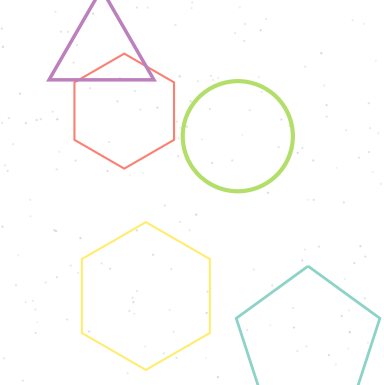[{"shape": "pentagon", "thickness": 2, "radius": 0.98, "center": [0.8, 0.113]}, {"shape": "hexagon", "thickness": 1.5, "radius": 0.75, "center": [0.323, 0.711]}, {"shape": "circle", "thickness": 3, "radius": 0.72, "center": [0.618, 0.646]}, {"shape": "triangle", "thickness": 2.5, "radius": 0.79, "center": [0.264, 0.871]}, {"shape": "hexagon", "thickness": 1.5, "radius": 0.96, "center": [0.379, 0.231]}]